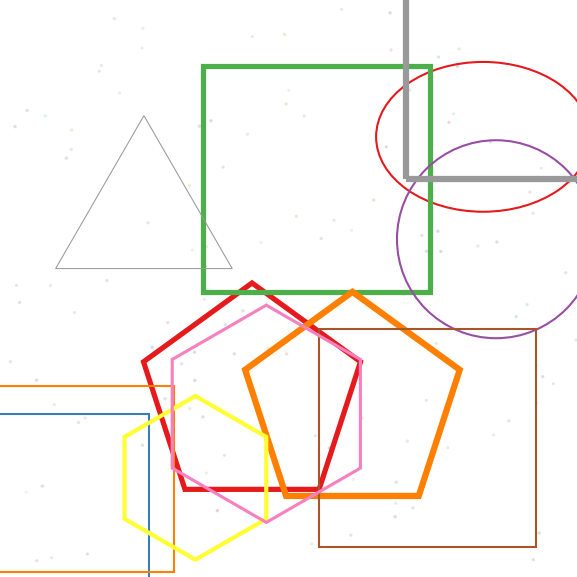[{"shape": "pentagon", "thickness": 2.5, "radius": 0.99, "center": [0.436, 0.312]}, {"shape": "oval", "thickness": 1, "radius": 0.93, "center": [0.837, 0.762]}, {"shape": "square", "thickness": 1, "radius": 0.74, "center": [0.11, 0.134]}, {"shape": "square", "thickness": 2.5, "radius": 0.98, "center": [0.548, 0.689]}, {"shape": "circle", "thickness": 1, "radius": 0.86, "center": [0.859, 0.585]}, {"shape": "square", "thickness": 1, "radius": 0.81, "center": [0.14, 0.17]}, {"shape": "pentagon", "thickness": 3, "radius": 0.98, "center": [0.61, 0.298]}, {"shape": "hexagon", "thickness": 2, "radius": 0.71, "center": [0.338, 0.172]}, {"shape": "square", "thickness": 1, "radius": 0.94, "center": [0.74, 0.241]}, {"shape": "hexagon", "thickness": 1.5, "radius": 0.94, "center": [0.461, 0.283]}, {"shape": "square", "thickness": 3, "radius": 0.83, "center": [0.868, 0.854]}, {"shape": "triangle", "thickness": 0.5, "radius": 0.88, "center": [0.249, 0.622]}]